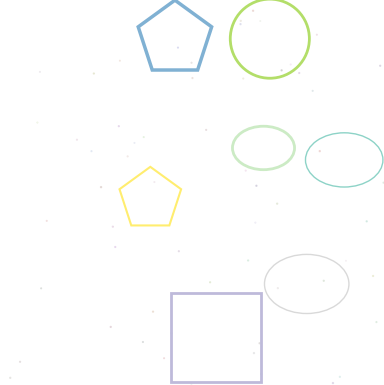[{"shape": "oval", "thickness": 1, "radius": 0.5, "center": [0.894, 0.585]}, {"shape": "square", "thickness": 2, "radius": 0.58, "center": [0.561, 0.124]}, {"shape": "pentagon", "thickness": 2.5, "radius": 0.5, "center": [0.454, 0.899]}, {"shape": "circle", "thickness": 2, "radius": 0.51, "center": [0.701, 0.9]}, {"shape": "oval", "thickness": 1, "radius": 0.55, "center": [0.797, 0.262]}, {"shape": "oval", "thickness": 2, "radius": 0.4, "center": [0.684, 0.616]}, {"shape": "pentagon", "thickness": 1.5, "radius": 0.42, "center": [0.39, 0.483]}]